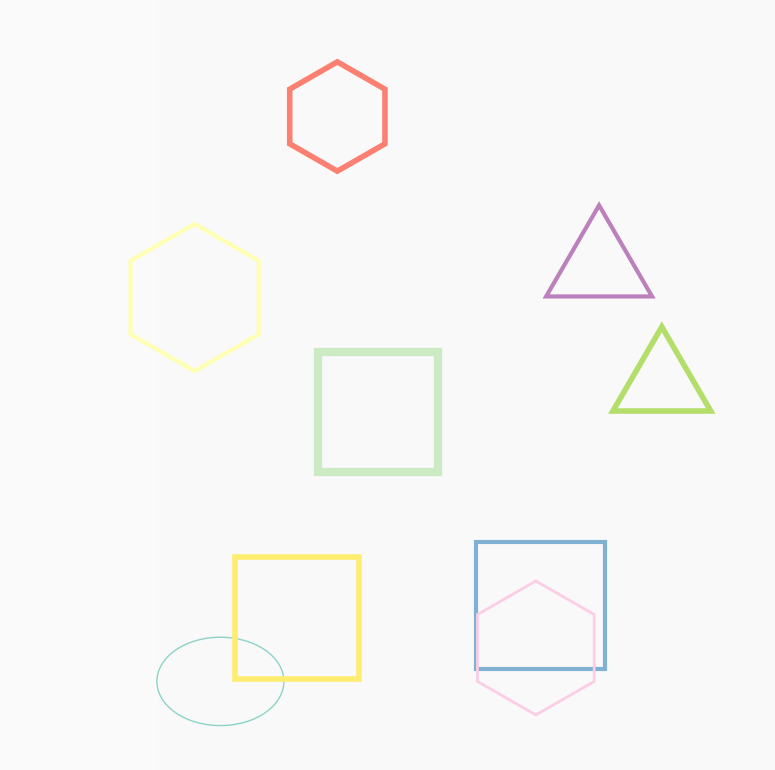[{"shape": "oval", "thickness": 0.5, "radius": 0.41, "center": [0.284, 0.115]}, {"shape": "hexagon", "thickness": 1.5, "radius": 0.48, "center": [0.251, 0.614]}, {"shape": "hexagon", "thickness": 2, "radius": 0.35, "center": [0.435, 0.849]}, {"shape": "square", "thickness": 1.5, "radius": 0.41, "center": [0.697, 0.214]}, {"shape": "triangle", "thickness": 2, "radius": 0.36, "center": [0.854, 0.503]}, {"shape": "hexagon", "thickness": 1, "radius": 0.43, "center": [0.691, 0.158]}, {"shape": "triangle", "thickness": 1.5, "radius": 0.39, "center": [0.773, 0.654]}, {"shape": "square", "thickness": 3, "radius": 0.39, "center": [0.487, 0.465]}, {"shape": "square", "thickness": 2, "radius": 0.4, "center": [0.383, 0.198]}]